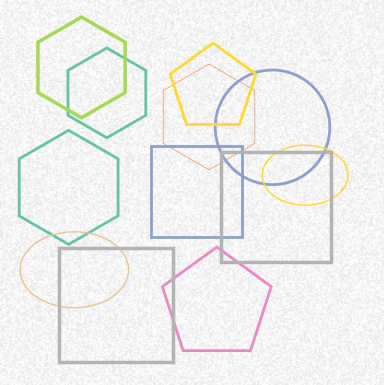[{"shape": "hexagon", "thickness": 2, "radius": 0.74, "center": [0.178, 0.513]}, {"shape": "hexagon", "thickness": 2, "radius": 0.58, "center": [0.278, 0.759]}, {"shape": "hexagon", "thickness": 0.5, "radius": 0.69, "center": [0.543, 0.696]}, {"shape": "circle", "thickness": 2, "radius": 0.74, "center": [0.708, 0.669]}, {"shape": "square", "thickness": 2, "radius": 0.59, "center": [0.51, 0.503]}, {"shape": "pentagon", "thickness": 2, "radius": 0.74, "center": [0.563, 0.21]}, {"shape": "hexagon", "thickness": 2.5, "radius": 0.65, "center": [0.212, 0.825]}, {"shape": "pentagon", "thickness": 2, "radius": 0.59, "center": [0.553, 0.771]}, {"shape": "oval", "thickness": 1, "radius": 0.56, "center": [0.793, 0.545]}, {"shape": "oval", "thickness": 1, "radius": 0.7, "center": [0.193, 0.299]}, {"shape": "square", "thickness": 2.5, "radius": 0.74, "center": [0.301, 0.208]}, {"shape": "square", "thickness": 2.5, "radius": 0.71, "center": [0.717, 0.462]}]